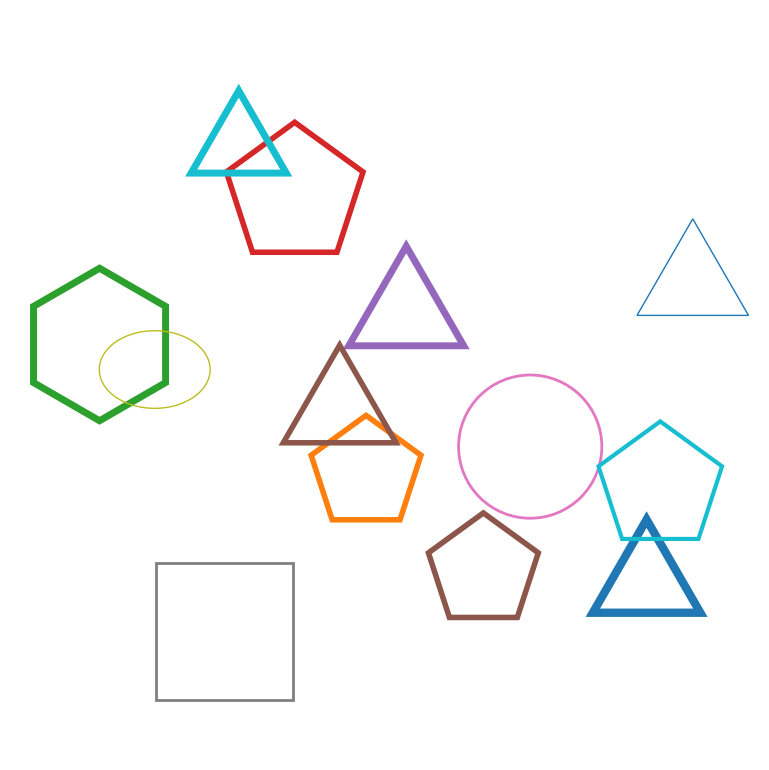[{"shape": "triangle", "thickness": 0.5, "radius": 0.42, "center": [0.9, 0.632]}, {"shape": "triangle", "thickness": 3, "radius": 0.4, "center": [0.84, 0.245]}, {"shape": "pentagon", "thickness": 2, "radius": 0.37, "center": [0.475, 0.386]}, {"shape": "hexagon", "thickness": 2.5, "radius": 0.5, "center": [0.129, 0.553]}, {"shape": "pentagon", "thickness": 2, "radius": 0.47, "center": [0.383, 0.748]}, {"shape": "triangle", "thickness": 2.5, "radius": 0.43, "center": [0.528, 0.594]}, {"shape": "triangle", "thickness": 2, "radius": 0.42, "center": [0.441, 0.467]}, {"shape": "pentagon", "thickness": 2, "radius": 0.38, "center": [0.628, 0.259]}, {"shape": "circle", "thickness": 1, "radius": 0.47, "center": [0.689, 0.42]}, {"shape": "square", "thickness": 1, "radius": 0.44, "center": [0.292, 0.18]}, {"shape": "oval", "thickness": 0.5, "radius": 0.36, "center": [0.201, 0.52]}, {"shape": "triangle", "thickness": 2.5, "radius": 0.36, "center": [0.31, 0.811]}, {"shape": "pentagon", "thickness": 1.5, "radius": 0.42, "center": [0.858, 0.368]}]